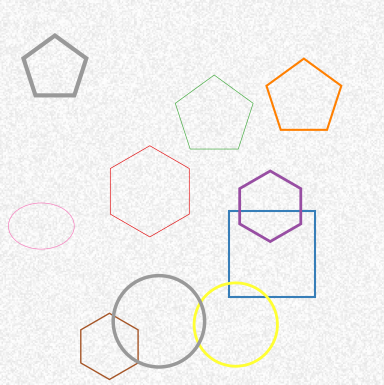[{"shape": "hexagon", "thickness": 0.5, "radius": 0.59, "center": [0.389, 0.503]}, {"shape": "square", "thickness": 1.5, "radius": 0.56, "center": [0.708, 0.341]}, {"shape": "pentagon", "thickness": 0.5, "radius": 0.53, "center": [0.556, 0.699]}, {"shape": "hexagon", "thickness": 2, "radius": 0.46, "center": [0.702, 0.464]}, {"shape": "pentagon", "thickness": 1.5, "radius": 0.51, "center": [0.789, 0.745]}, {"shape": "circle", "thickness": 2, "radius": 0.54, "center": [0.612, 0.157]}, {"shape": "hexagon", "thickness": 1, "radius": 0.43, "center": [0.284, 0.1]}, {"shape": "oval", "thickness": 0.5, "radius": 0.43, "center": [0.107, 0.413]}, {"shape": "circle", "thickness": 2.5, "radius": 0.59, "center": [0.413, 0.165]}, {"shape": "pentagon", "thickness": 3, "radius": 0.43, "center": [0.143, 0.822]}]